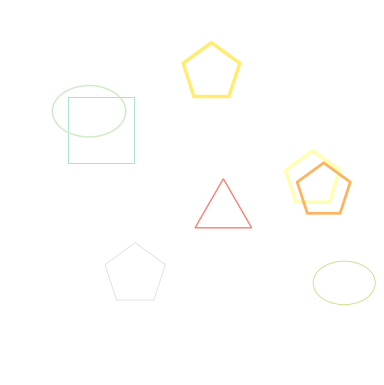[{"shape": "square", "thickness": 0.5, "radius": 0.43, "center": [0.262, 0.663]}, {"shape": "pentagon", "thickness": 2.5, "radius": 0.37, "center": [0.812, 0.535]}, {"shape": "triangle", "thickness": 1, "radius": 0.42, "center": [0.58, 0.451]}, {"shape": "pentagon", "thickness": 2, "radius": 0.36, "center": [0.841, 0.505]}, {"shape": "oval", "thickness": 0.5, "radius": 0.4, "center": [0.894, 0.265]}, {"shape": "pentagon", "thickness": 0.5, "radius": 0.41, "center": [0.351, 0.287]}, {"shape": "oval", "thickness": 1, "radius": 0.48, "center": [0.231, 0.711]}, {"shape": "pentagon", "thickness": 2.5, "radius": 0.39, "center": [0.549, 0.812]}]